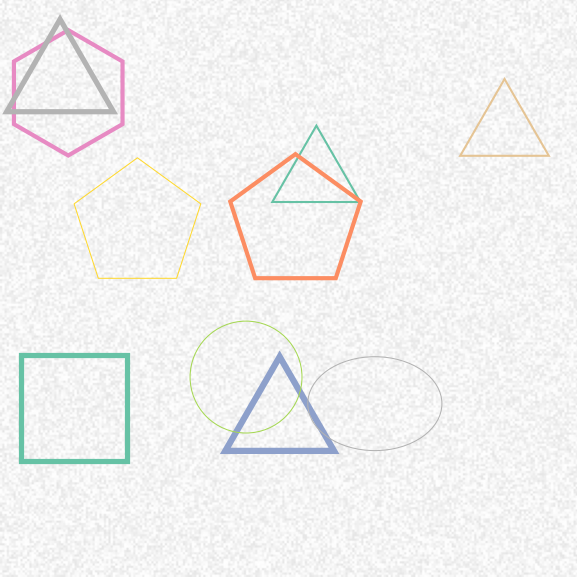[{"shape": "triangle", "thickness": 1, "radius": 0.44, "center": [0.548, 0.693]}, {"shape": "square", "thickness": 2.5, "radius": 0.46, "center": [0.128, 0.292]}, {"shape": "pentagon", "thickness": 2, "radius": 0.59, "center": [0.512, 0.613]}, {"shape": "triangle", "thickness": 3, "radius": 0.54, "center": [0.484, 0.273]}, {"shape": "hexagon", "thickness": 2, "radius": 0.54, "center": [0.118, 0.838]}, {"shape": "circle", "thickness": 0.5, "radius": 0.48, "center": [0.426, 0.346]}, {"shape": "pentagon", "thickness": 0.5, "radius": 0.58, "center": [0.238, 0.611]}, {"shape": "triangle", "thickness": 1, "radius": 0.44, "center": [0.874, 0.774]}, {"shape": "triangle", "thickness": 2.5, "radius": 0.53, "center": [0.104, 0.859]}, {"shape": "oval", "thickness": 0.5, "radius": 0.58, "center": [0.649, 0.3]}]